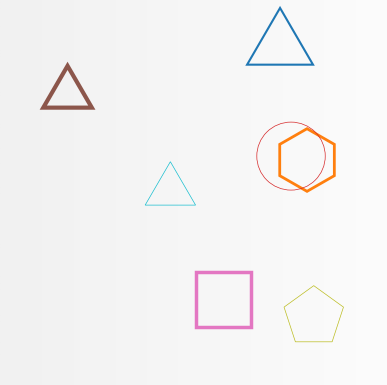[{"shape": "triangle", "thickness": 1.5, "radius": 0.49, "center": [0.723, 0.881]}, {"shape": "hexagon", "thickness": 2, "radius": 0.41, "center": [0.792, 0.584]}, {"shape": "circle", "thickness": 0.5, "radius": 0.44, "center": [0.751, 0.595]}, {"shape": "triangle", "thickness": 3, "radius": 0.36, "center": [0.174, 0.757]}, {"shape": "square", "thickness": 2.5, "radius": 0.35, "center": [0.577, 0.222]}, {"shape": "pentagon", "thickness": 0.5, "radius": 0.4, "center": [0.81, 0.177]}, {"shape": "triangle", "thickness": 0.5, "radius": 0.38, "center": [0.44, 0.505]}]